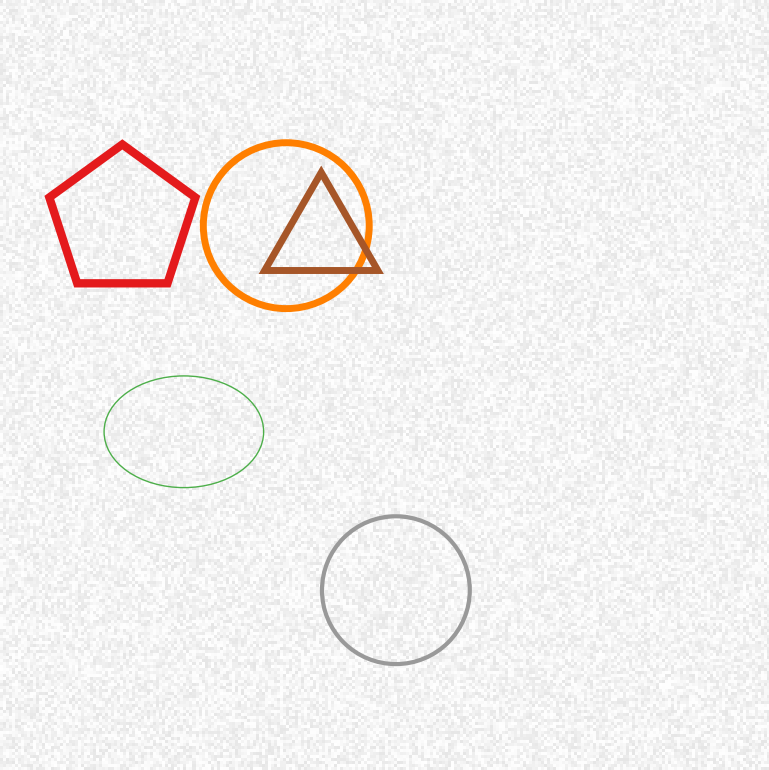[{"shape": "pentagon", "thickness": 3, "radius": 0.5, "center": [0.159, 0.713]}, {"shape": "oval", "thickness": 0.5, "radius": 0.52, "center": [0.239, 0.439]}, {"shape": "circle", "thickness": 2.5, "radius": 0.54, "center": [0.372, 0.707]}, {"shape": "triangle", "thickness": 2.5, "radius": 0.42, "center": [0.417, 0.691]}, {"shape": "circle", "thickness": 1.5, "radius": 0.48, "center": [0.514, 0.234]}]